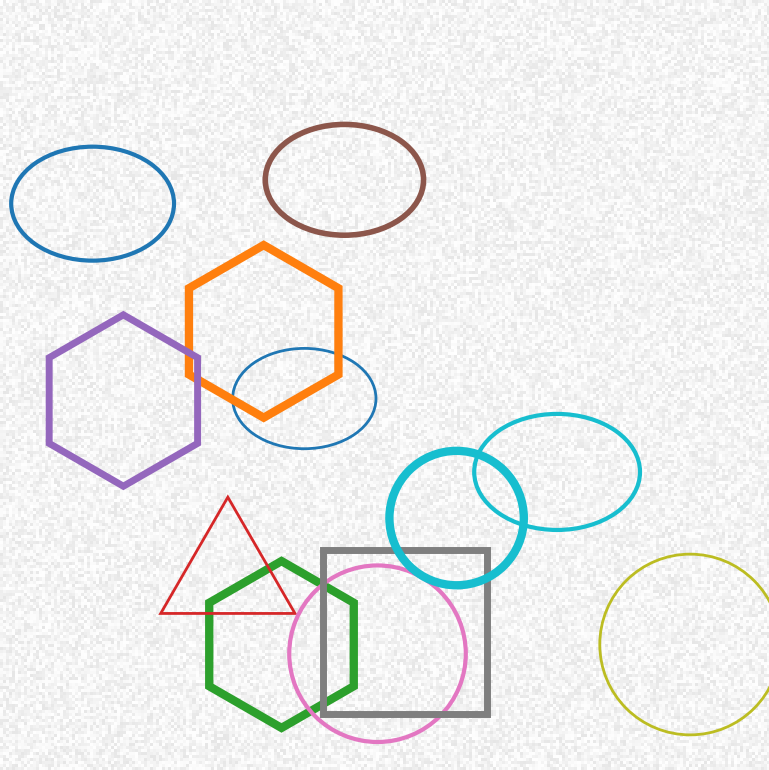[{"shape": "oval", "thickness": 1.5, "radius": 0.53, "center": [0.12, 0.736]}, {"shape": "oval", "thickness": 1, "radius": 0.47, "center": [0.395, 0.482]}, {"shape": "hexagon", "thickness": 3, "radius": 0.56, "center": [0.342, 0.57]}, {"shape": "hexagon", "thickness": 3, "radius": 0.54, "center": [0.366, 0.163]}, {"shape": "triangle", "thickness": 1, "radius": 0.5, "center": [0.296, 0.254]}, {"shape": "hexagon", "thickness": 2.5, "radius": 0.56, "center": [0.16, 0.48]}, {"shape": "oval", "thickness": 2, "radius": 0.51, "center": [0.447, 0.766]}, {"shape": "circle", "thickness": 1.5, "radius": 0.57, "center": [0.49, 0.151]}, {"shape": "square", "thickness": 2.5, "radius": 0.53, "center": [0.526, 0.179]}, {"shape": "circle", "thickness": 1, "radius": 0.59, "center": [0.896, 0.163]}, {"shape": "circle", "thickness": 3, "radius": 0.44, "center": [0.593, 0.327]}, {"shape": "oval", "thickness": 1.5, "radius": 0.54, "center": [0.724, 0.387]}]